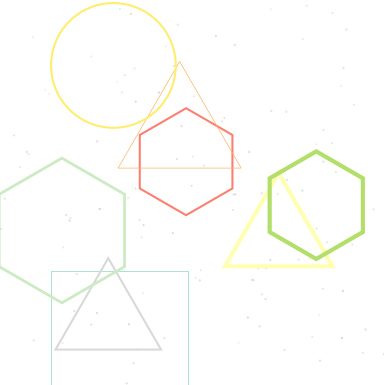[{"shape": "square", "thickness": 0.5, "radius": 0.89, "center": [0.31, 0.118]}, {"shape": "triangle", "thickness": 3, "radius": 0.81, "center": [0.724, 0.389]}, {"shape": "hexagon", "thickness": 1.5, "radius": 0.69, "center": [0.483, 0.58]}, {"shape": "triangle", "thickness": 0.5, "radius": 0.92, "center": [0.467, 0.656]}, {"shape": "hexagon", "thickness": 3, "radius": 0.7, "center": [0.821, 0.467]}, {"shape": "triangle", "thickness": 1.5, "radius": 0.79, "center": [0.281, 0.171]}, {"shape": "hexagon", "thickness": 2, "radius": 0.94, "center": [0.161, 0.401]}, {"shape": "circle", "thickness": 1.5, "radius": 0.81, "center": [0.295, 0.83]}]